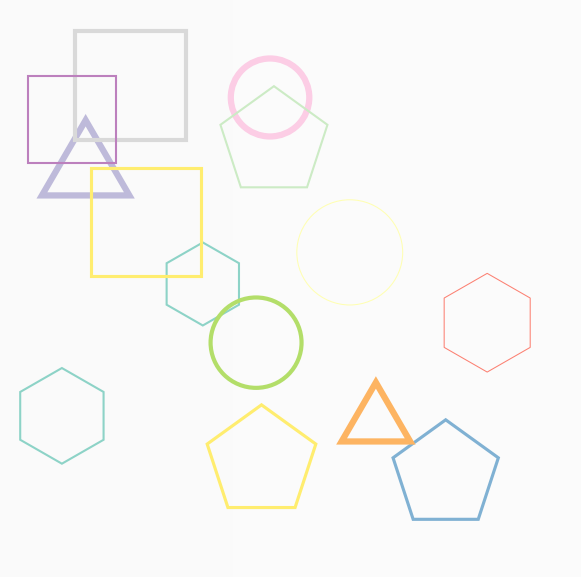[{"shape": "hexagon", "thickness": 1, "radius": 0.41, "center": [0.106, 0.279]}, {"shape": "hexagon", "thickness": 1, "radius": 0.36, "center": [0.349, 0.507]}, {"shape": "circle", "thickness": 0.5, "radius": 0.46, "center": [0.602, 0.562]}, {"shape": "triangle", "thickness": 3, "radius": 0.43, "center": [0.147, 0.704]}, {"shape": "hexagon", "thickness": 0.5, "radius": 0.43, "center": [0.838, 0.44]}, {"shape": "pentagon", "thickness": 1.5, "radius": 0.48, "center": [0.767, 0.177]}, {"shape": "triangle", "thickness": 3, "radius": 0.34, "center": [0.647, 0.269]}, {"shape": "circle", "thickness": 2, "radius": 0.39, "center": [0.441, 0.406]}, {"shape": "circle", "thickness": 3, "radius": 0.34, "center": [0.465, 0.83]}, {"shape": "square", "thickness": 2, "radius": 0.47, "center": [0.225, 0.851]}, {"shape": "square", "thickness": 1, "radius": 0.38, "center": [0.124, 0.792]}, {"shape": "pentagon", "thickness": 1, "radius": 0.48, "center": [0.471, 0.753]}, {"shape": "pentagon", "thickness": 1.5, "radius": 0.49, "center": [0.45, 0.2]}, {"shape": "square", "thickness": 1.5, "radius": 0.47, "center": [0.251, 0.615]}]